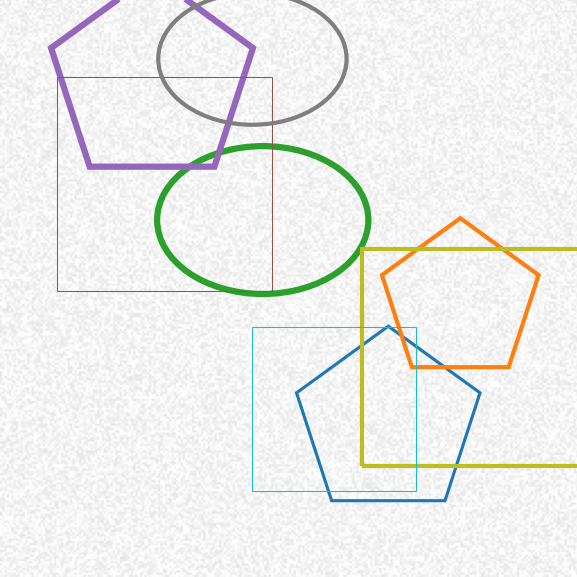[{"shape": "pentagon", "thickness": 1.5, "radius": 0.84, "center": [0.672, 0.267]}, {"shape": "pentagon", "thickness": 2, "radius": 0.71, "center": [0.797, 0.479]}, {"shape": "oval", "thickness": 3, "radius": 0.91, "center": [0.455, 0.618]}, {"shape": "pentagon", "thickness": 3, "radius": 0.92, "center": [0.263, 0.859]}, {"shape": "square", "thickness": 0.5, "radius": 0.93, "center": [0.285, 0.68]}, {"shape": "oval", "thickness": 2, "radius": 0.82, "center": [0.437, 0.897]}, {"shape": "square", "thickness": 2, "radius": 0.94, "center": [0.814, 0.379]}, {"shape": "square", "thickness": 0.5, "radius": 0.71, "center": [0.578, 0.291]}]